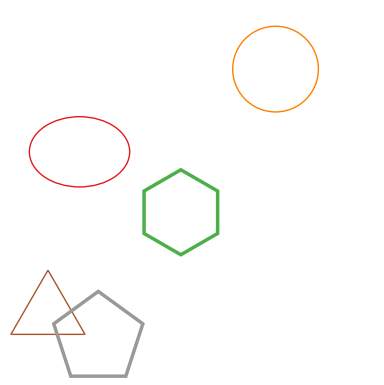[{"shape": "oval", "thickness": 1, "radius": 0.65, "center": [0.207, 0.606]}, {"shape": "hexagon", "thickness": 2.5, "radius": 0.55, "center": [0.47, 0.449]}, {"shape": "circle", "thickness": 1, "radius": 0.56, "center": [0.716, 0.821]}, {"shape": "triangle", "thickness": 1, "radius": 0.56, "center": [0.125, 0.187]}, {"shape": "pentagon", "thickness": 2.5, "radius": 0.61, "center": [0.255, 0.121]}]